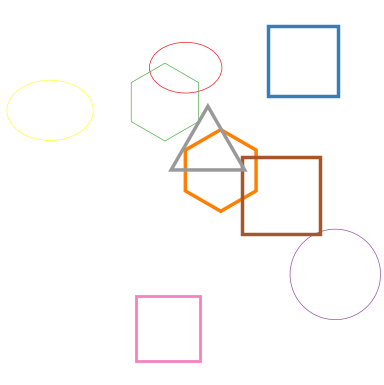[{"shape": "oval", "thickness": 0.5, "radius": 0.47, "center": [0.482, 0.824]}, {"shape": "square", "thickness": 2.5, "radius": 0.46, "center": [0.787, 0.842]}, {"shape": "hexagon", "thickness": 0.5, "radius": 0.51, "center": [0.428, 0.735]}, {"shape": "circle", "thickness": 0.5, "radius": 0.59, "center": [0.871, 0.287]}, {"shape": "hexagon", "thickness": 2.5, "radius": 0.53, "center": [0.573, 0.557]}, {"shape": "oval", "thickness": 0.5, "radius": 0.56, "center": [0.13, 0.713]}, {"shape": "square", "thickness": 2.5, "radius": 0.5, "center": [0.73, 0.492]}, {"shape": "square", "thickness": 2, "radius": 0.42, "center": [0.436, 0.147]}, {"shape": "triangle", "thickness": 2.5, "radius": 0.55, "center": [0.54, 0.614]}]